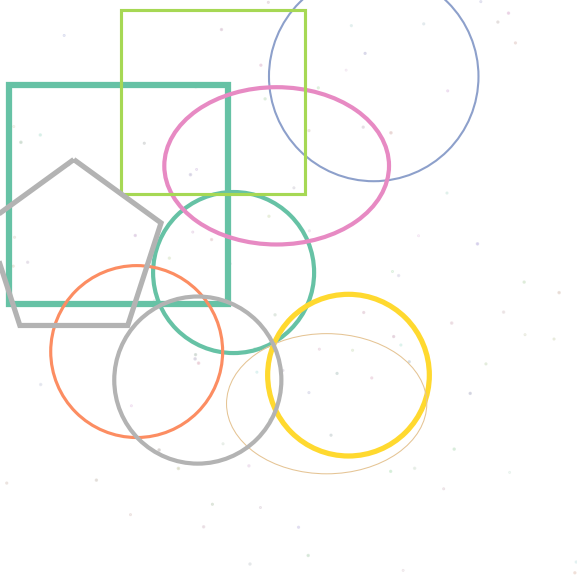[{"shape": "square", "thickness": 3, "radius": 0.95, "center": [0.205, 0.662]}, {"shape": "circle", "thickness": 2, "radius": 0.7, "center": [0.405, 0.527]}, {"shape": "circle", "thickness": 1.5, "radius": 0.74, "center": [0.237, 0.39]}, {"shape": "circle", "thickness": 1, "radius": 0.91, "center": [0.647, 0.867]}, {"shape": "oval", "thickness": 2, "radius": 0.97, "center": [0.479, 0.712]}, {"shape": "square", "thickness": 1.5, "radius": 0.8, "center": [0.369, 0.822]}, {"shape": "circle", "thickness": 2.5, "radius": 0.7, "center": [0.603, 0.35]}, {"shape": "oval", "thickness": 0.5, "radius": 0.87, "center": [0.566, 0.3]}, {"shape": "circle", "thickness": 2, "radius": 0.72, "center": [0.343, 0.341]}, {"shape": "pentagon", "thickness": 2.5, "radius": 0.79, "center": [0.128, 0.564]}]